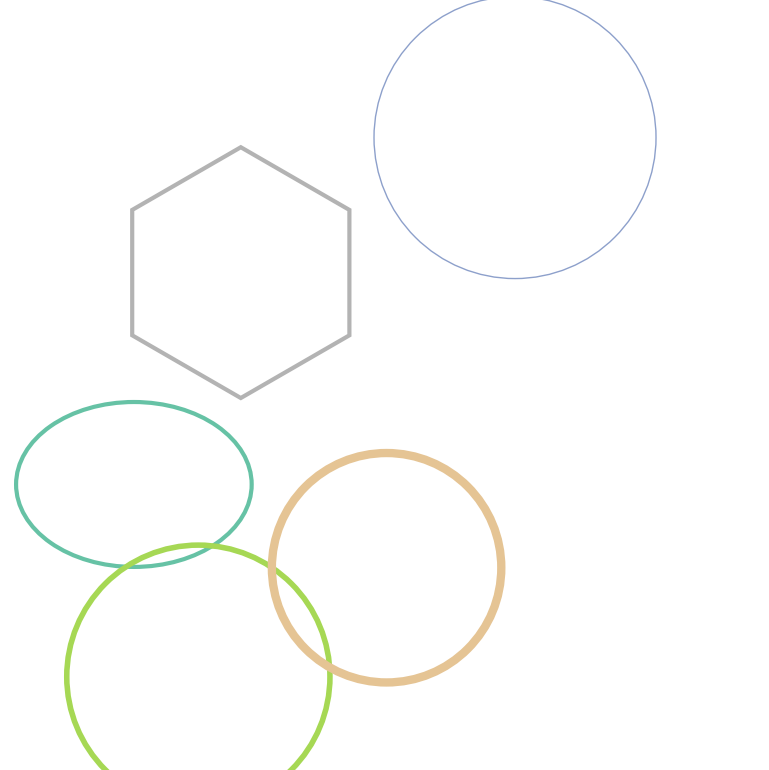[{"shape": "oval", "thickness": 1.5, "radius": 0.76, "center": [0.174, 0.371]}, {"shape": "circle", "thickness": 0.5, "radius": 0.92, "center": [0.669, 0.821]}, {"shape": "circle", "thickness": 2, "radius": 0.85, "center": [0.258, 0.121]}, {"shape": "circle", "thickness": 3, "radius": 0.74, "center": [0.502, 0.263]}, {"shape": "hexagon", "thickness": 1.5, "radius": 0.81, "center": [0.313, 0.646]}]